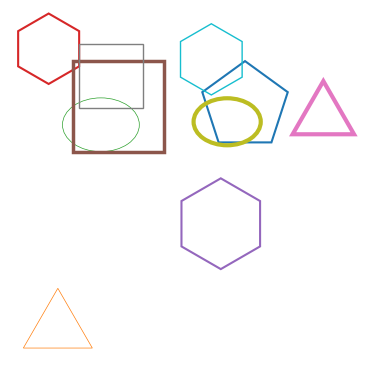[{"shape": "pentagon", "thickness": 1.5, "radius": 0.58, "center": [0.636, 0.725]}, {"shape": "triangle", "thickness": 0.5, "radius": 0.52, "center": [0.15, 0.148]}, {"shape": "oval", "thickness": 0.5, "radius": 0.5, "center": [0.262, 0.676]}, {"shape": "hexagon", "thickness": 1.5, "radius": 0.46, "center": [0.126, 0.873]}, {"shape": "hexagon", "thickness": 1.5, "radius": 0.59, "center": [0.573, 0.419]}, {"shape": "square", "thickness": 2.5, "radius": 0.59, "center": [0.307, 0.723]}, {"shape": "triangle", "thickness": 3, "radius": 0.46, "center": [0.84, 0.697]}, {"shape": "square", "thickness": 1, "radius": 0.42, "center": [0.289, 0.802]}, {"shape": "oval", "thickness": 3, "radius": 0.44, "center": [0.59, 0.684]}, {"shape": "hexagon", "thickness": 1, "radius": 0.46, "center": [0.549, 0.846]}]